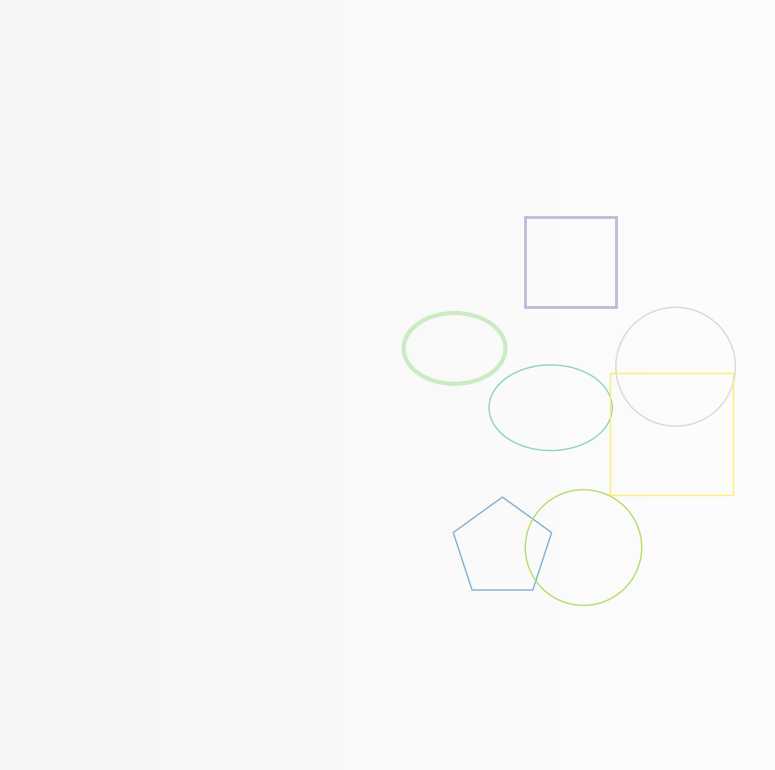[{"shape": "oval", "thickness": 0.5, "radius": 0.4, "center": [0.711, 0.47]}, {"shape": "square", "thickness": 1, "radius": 0.29, "center": [0.736, 0.659]}, {"shape": "pentagon", "thickness": 0.5, "radius": 0.33, "center": [0.648, 0.288]}, {"shape": "circle", "thickness": 0.5, "radius": 0.38, "center": [0.753, 0.289]}, {"shape": "circle", "thickness": 0.5, "radius": 0.39, "center": [0.872, 0.524]}, {"shape": "oval", "thickness": 1.5, "radius": 0.33, "center": [0.587, 0.548]}, {"shape": "square", "thickness": 0.5, "radius": 0.4, "center": [0.867, 0.437]}]